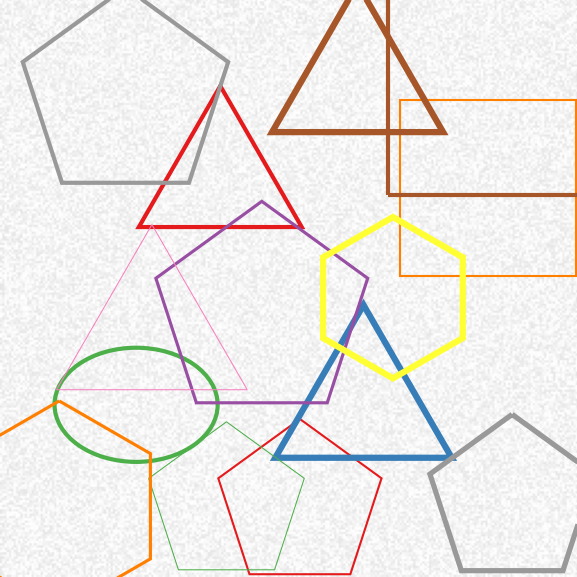[{"shape": "triangle", "thickness": 2, "radius": 0.81, "center": [0.381, 0.687]}, {"shape": "pentagon", "thickness": 1, "radius": 0.74, "center": [0.519, 0.125]}, {"shape": "triangle", "thickness": 3, "radius": 0.88, "center": [0.629, 0.295]}, {"shape": "pentagon", "thickness": 0.5, "radius": 0.71, "center": [0.392, 0.127]}, {"shape": "oval", "thickness": 2, "radius": 0.71, "center": [0.236, 0.298]}, {"shape": "pentagon", "thickness": 1.5, "radius": 0.96, "center": [0.453, 0.458]}, {"shape": "square", "thickness": 1, "radius": 0.76, "center": [0.845, 0.673]}, {"shape": "hexagon", "thickness": 1.5, "radius": 0.91, "center": [0.103, 0.123]}, {"shape": "hexagon", "thickness": 3, "radius": 0.7, "center": [0.68, 0.484]}, {"shape": "square", "thickness": 2, "radius": 0.94, "center": [0.86, 0.85]}, {"shape": "triangle", "thickness": 3, "radius": 0.85, "center": [0.619, 0.856]}, {"shape": "triangle", "thickness": 0.5, "radius": 0.95, "center": [0.263, 0.42]}, {"shape": "pentagon", "thickness": 2, "radius": 0.94, "center": [0.217, 0.834]}, {"shape": "pentagon", "thickness": 2.5, "radius": 0.75, "center": [0.887, 0.132]}]